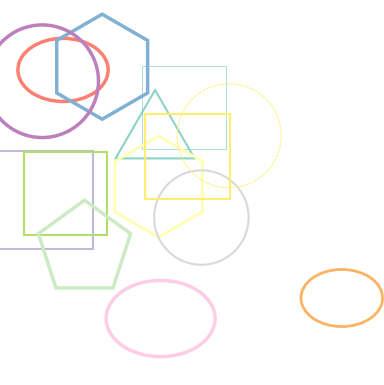[{"shape": "triangle", "thickness": 1.5, "radius": 0.59, "center": [0.403, 0.648]}, {"shape": "square", "thickness": 0.5, "radius": 0.54, "center": [0.478, 0.72]}, {"shape": "hexagon", "thickness": 2, "radius": 0.66, "center": [0.412, 0.515]}, {"shape": "square", "thickness": 1.5, "radius": 0.64, "center": [0.113, 0.481]}, {"shape": "oval", "thickness": 2.5, "radius": 0.59, "center": [0.164, 0.818]}, {"shape": "hexagon", "thickness": 2.5, "radius": 0.68, "center": [0.265, 0.827]}, {"shape": "oval", "thickness": 2, "radius": 0.53, "center": [0.888, 0.226]}, {"shape": "square", "thickness": 1.5, "radius": 0.54, "center": [0.171, 0.497]}, {"shape": "oval", "thickness": 2.5, "radius": 0.71, "center": [0.417, 0.173]}, {"shape": "circle", "thickness": 1.5, "radius": 0.61, "center": [0.523, 0.435]}, {"shape": "circle", "thickness": 2.5, "radius": 0.73, "center": [0.11, 0.789]}, {"shape": "pentagon", "thickness": 2.5, "radius": 0.63, "center": [0.219, 0.354]}, {"shape": "square", "thickness": 1.5, "radius": 0.55, "center": [0.486, 0.593]}, {"shape": "circle", "thickness": 0.5, "radius": 0.68, "center": [0.595, 0.647]}]